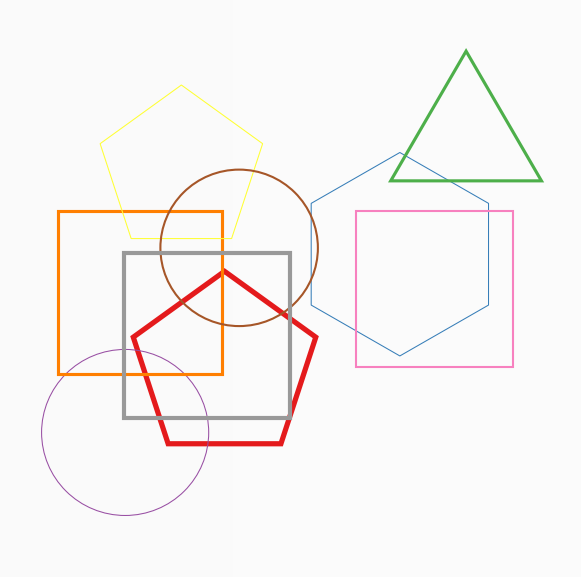[{"shape": "pentagon", "thickness": 2.5, "radius": 0.83, "center": [0.386, 0.364]}, {"shape": "hexagon", "thickness": 0.5, "radius": 0.88, "center": [0.688, 0.559]}, {"shape": "triangle", "thickness": 1.5, "radius": 0.75, "center": [0.802, 0.761]}, {"shape": "circle", "thickness": 0.5, "radius": 0.72, "center": [0.215, 0.25]}, {"shape": "square", "thickness": 1.5, "radius": 0.71, "center": [0.241, 0.492]}, {"shape": "pentagon", "thickness": 0.5, "radius": 0.73, "center": [0.312, 0.705]}, {"shape": "circle", "thickness": 1, "radius": 0.68, "center": [0.411, 0.57]}, {"shape": "square", "thickness": 1, "radius": 0.68, "center": [0.748, 0.499]}, {"shape": "square", "thickness": 2, "radius": 0.71, "center": [0.356, 0.418]}]